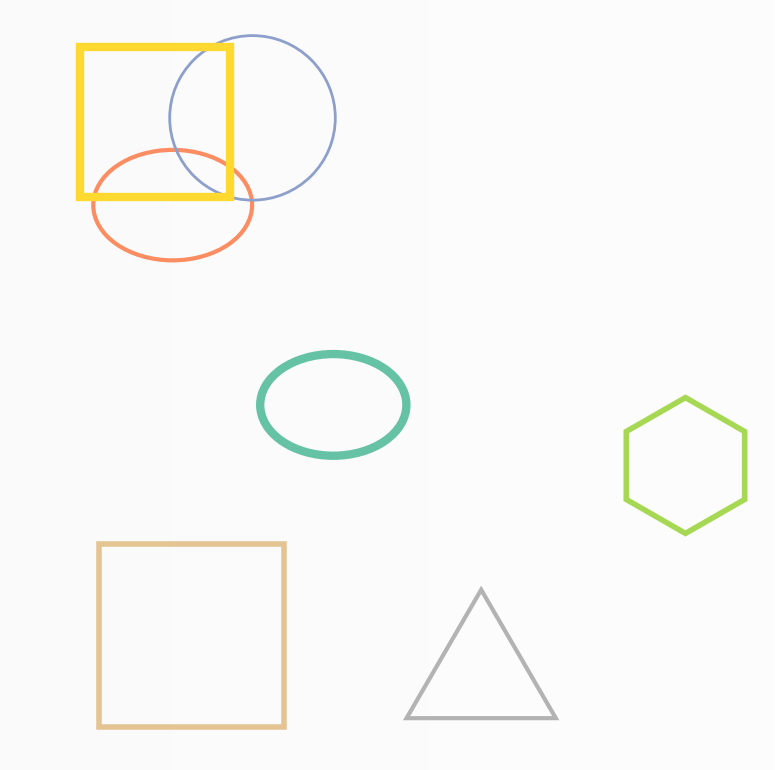[{"shape": "oval", "thickness": 3, "radius": 0.47, "center": [0.43, 0.474]}, {"shape": "oval", "thickness": 1.5, "radius": 0.51, "center": [0.223, 0.734]}, {"shape": "circle", "thickness": 1, "radius": 0.53, "center": [0.326, 0.847]}, {"shape": "hexagon", "thickness": 2, "radius": 0.44, "center": [0.884, 0.395]}, {"shape": "square", "thickness": 3, "radius": 0.49, "center": [0.2, 0.842]}, {"shape": "square", "thickness": 2, "radius": 0.6, "center": [0.247, 0.175]}, {"shape": "triangle", "thickness": 1.5, "radius": 0.56, "center": [0.621, 0.123]}]